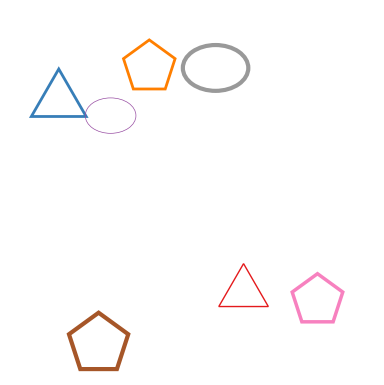[{"shape": "triangle", "thickness": 1, "radius": 0.37, "center": [0.633, 0.241]}, {"shape": "triangle", "thickness": 2, "radius": 0.41, "center": [0.153, 0.739]}, {"shape": "oval", "thickness": 0.5, "radius": 0.33, "center": [0.287, 0.7]}, {"shape": "pentagon", "thickness": 2, "radius": 0.35, "center": [0.388, 0.826]}, {"shape": "pentagon", "thickness": 3, "radius": 0.4, "center": [0.256, 0.107]}, {"shape": "pentagon", "thickness": 2.5, "radius": 0.35, "center": [0.825, 0.22]}, {"shape": "oval", "thickness": 3, "radius": 0.43, "center": [0.56, 0.824]}]